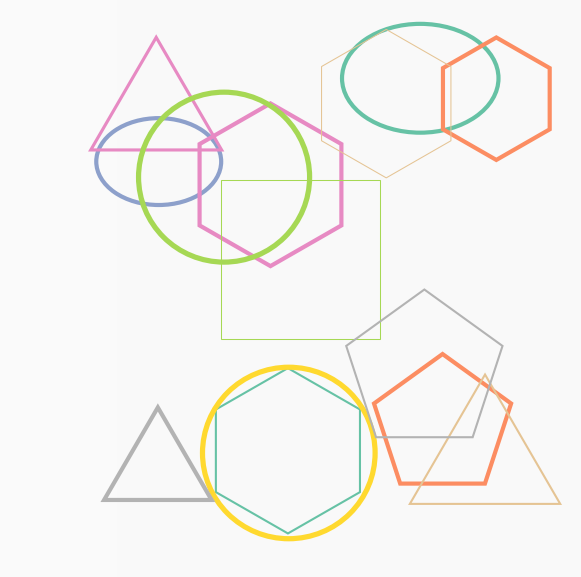[{"shape": "hexagon", "thickness": 1, "radius": 0.72, "center": [0.495, 0.219]}, {"shape": "oval", "thickness": 2, "radius": 0.67, "center": [0.723, 0.864]}, {"shape": "hexagon", "thickness": 2, "radius": 0.53, "center": [0.854, 0.828]}, {"shape": "pentagon", "thickness": 2, "radius": 0.62, "center": [0.761, 0.262]}, {"shape": "oval", "thickness": 2, "radius": 0.54, "center": [0.273, 0.719]}, {"shape": "triangle", "thickness": 1.5, "radius": 0.65, "center": [0.269, 0.804]}, {"shape": "hexagon", "thickness": 2, "radius": 0.7, "center": [0.465, 0.679]}, {"shape": "circle", "thickness": 2.5, "radius": 0.74, "center": [0.386, 0.692]}, {"shape": "square", "thickness": 0.5, "radius": 0.69, "center": [0.517, 0.55]}, {"shape": "circle", "thickness": 2.5, "radius": 0.74, "center": [0.497, 0.215]}, {"shape": "hexagon", "thickness": 0.5, "radius": 0.64, "center": [0.665, 0.82]}, {"shape": "triangle", "thickness": 1, "radius": 0.75, "center": [0.834, 0.201]}, {"shape": "triangle", "thickness": 2, "radius": 0.53, "center": [0.272, 0.187]}, {"shape": "pentagon", "thickness": 1, "radius": 0.71, "center": [0.73, 0.356]}]